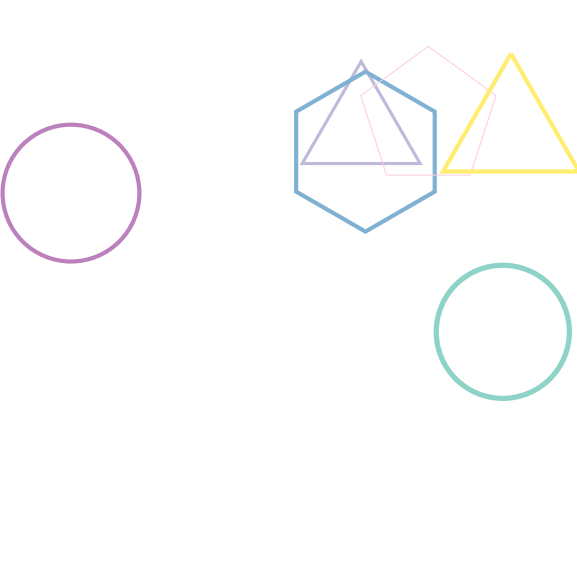[{"shape": "circle", "thickness": 2.5, "radius": 0.58, "center": [0.871, 0.425]}, {"shape": "triangle", "thickness": 1.5, "radius": 0.59, "center": [0.625, 0.775]}, {"shape": "hexagon", "thickness": 2, "radius": 0.69, "center": [0.633, 0.737]}, {"shape": "pentagon", "thickness": 0.5, "radius": 0.62, "center": [0.742, 0.796]}, {"shape": "circle", "thickness": 2, "radius": 0.59, "center": [0.123, 0.665]}, {"shape": "triangle", "thickness": 2, "radius": 0.68, "center": [0.885, 0.77]}]